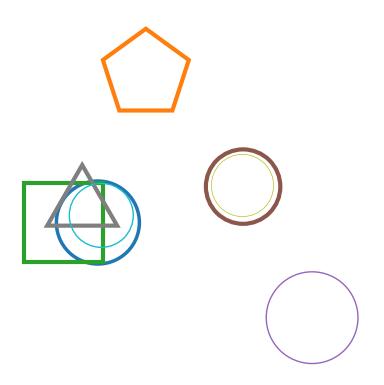[{"shape": "circle", "thickness": 2.5, "radius": 0.54, "center": [0.254, 0.422]}, {"shape": "pentagon", "thickness": 3, "radius": 0.59, "center": [0.379, 0.808]}, {"shape": "square", "thickness": 3, "radius": 0.51, "center": [0.166, 0.423]}, {"shape": "circle", "thickness": 1, "radius": 0.6, "center": [0.811, 0.175]}, {"shape": "circle", "thickness": 3, "radius": 0.48, "center": [0.631, 0.515]}, {"shape": "triangle", "thickness": 3, "radius": 0.52, "center": [0.213, 0.466]}, {"shape": "circle", "thickness": 0.5, "radius": 0.4, "center": [0.63, 0.518]}, {"shape": "circle", "thickness": 1, "radius": 0.42, "center": [0.263, 0.441]}]